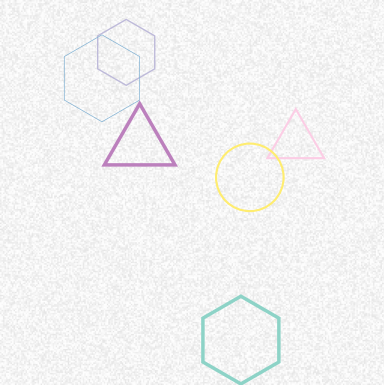[{"shape": "hexagon", "thickness": 2.5, "radius": 0.57, "center": [0.626, 0.117]}, {"shape": "hexagon", "thickness": 1, "radius": 0.43, "center": [0.328, 0.864]}, {"shape": "hexagon", "thickness": 0.5, "radius": 0.56, "center": [0.265, 0.797]}, {"shape": "triangle", "thickness": 1.5, "radius": 0.43, "center": [0.768, 0.632]}, {"shape": "triangle", "thickness": 2.5, "radius": 0.53, "center": [0.363, 0.625]}, {"shape": "circle", "thickness": 1.5, "radius": 0.44, "center": [0.649, 0.539]}]